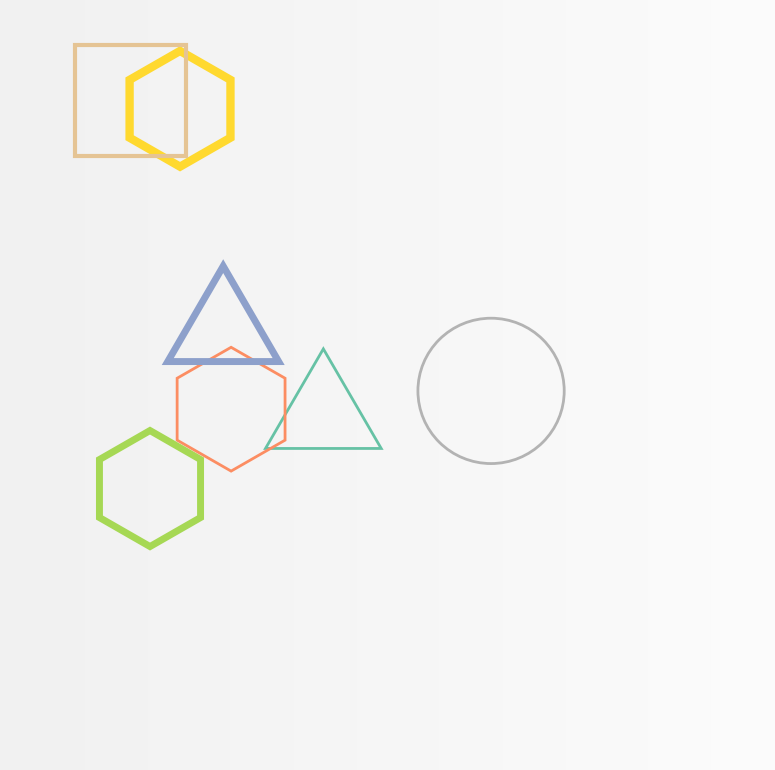[{"shape": "triangle", "thickness": 1, "radius": 0.43, "center": [0.417, 0.461]}, {"shape": "hexagon", "thickness": 1, "radius": 0.4, "center": [0.298, 0.469]}, {"shape": "triangle", "thickness": 2.5, "radius": 0.41, "center": [0.288, 0.572]}, {"shape": "hexagon", "thickness": 2.5, "radius": 0.38, "center": [0.194, 0.366]}, {"shape": "hexagon", "thickness": 3, "radius": 0.38, "center": [0.232, 0.859]}, {"shape": "square", "thickness": 1.5, "radius": 0.36, "center": [0.168, 0.869]}, {"shape": "circle", "thickness": 1, "radius": 0.47, "center": [0.634, 0.492]}]